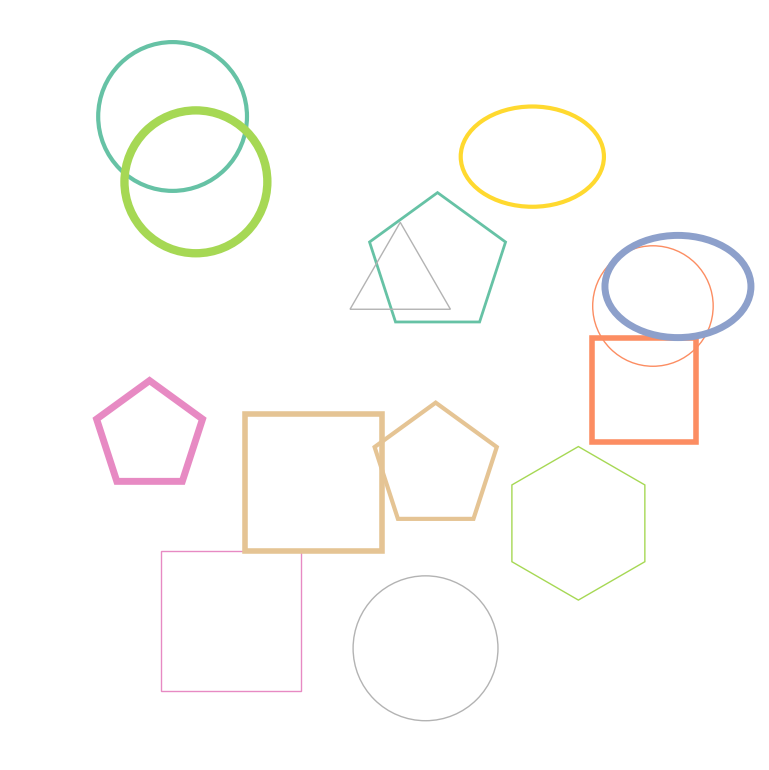[{"shape": "circle", "thickness": 1.5, "radius": 0.48, "center": [0.224, 0.849]}, {"shape": "pentagon", "thickness": 1, "radius": 0.46, "center": [0.568, 0.657]}, {"shape": "circle", "thickness": 0.5, "radius": 0.39, "center": [0.848, 0.603]}, {"shape": "square", "thickness": 2, "radius": 0.34, "center": [0.836, 0.494]}, {"shape": "oval", "thickness": 2.5, "radius": 0.47, "center": [0.88, 0.628]}, {"shape": "square", "thickness": 0.5, "radius": 0.46, "center": [0.3, 0.193]}, {"shape": "pentagon", "thickness": 2.5, "radius": 0.36, "center": [0.194, 0.433]}, {"shape": "circle", "thickness": 3, "radius": 0.46, "center": [0.254, 0.764]}, {"shape": "hexagon", "thickness": 0.5, "radius": 0.5, "center": [0.751, 0.32]}, {"shape": "oval", "thickness": 1.5, "radius": 0.47, "center": [0.691, 0.797]}, {"shape": "square", "thickness": 2, "radius": 0.44, "center": [0.407, 0.373]}, {"shape": "pentagon", "thickness": 1.5, "radius": 0.42, "center": [0.566, 0.394]}, {"shape": "circle", "thickness": 0.5, "radius": 0.47, "center": [0.553, 0.158]}, {"shape": "triangle", "thickness": 0.5, "radius": 0.38, "center": [0.52, 0.636]}]